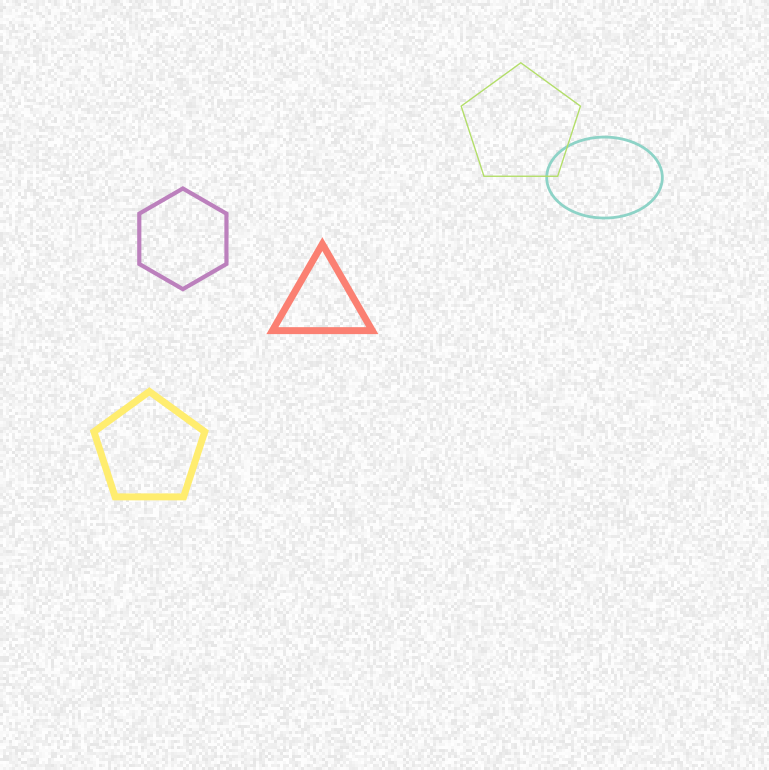[{"shape": "oval", "thickness": 1, "radius": 0.38, "center": [0.785, 0.769]}, {"shape": "triangle", "thickness": 2.5, "radius": 0.37, "center": [0.419, 0.608]}, {"shape": "pentagon", "thickness": 0.5, "radius": 0.41, "center": [0.676, 0.837]}, {"shape": "hexagon", "thickness": 1.5, "radius": 0.33, "center": [0.237, 0.69]}, {"shape": "pentagon", "thickness": 2.5, "radius": 0.38, "center": [0.194, 0.416]}]